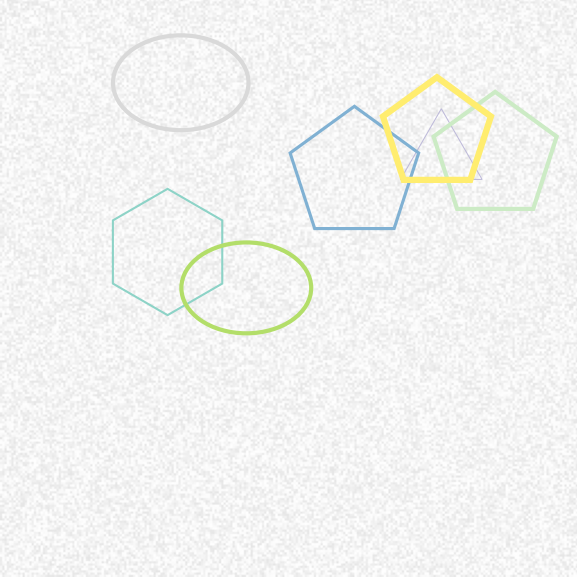[{"shape": "hexagon", "thickness": 1, "radius": 0.55, "center": [0.29, 0.563]}, {"shape": "triangle", "thickness": 0.5, "radius": 0.41, "center": [0.764, 0.729]}, {"shape": "pentagon", "thickness": 1.5, "radius": 0.59, "center": [0.614, 0.698]}, {"shape": "oval", "thickness": 2, "radius": 0.56, "center": [0.426, 0.501]}, {"shape": "oval", "thickness": 2, "radius": 0.59, "center": [0.313, 0.856]}, {"shape": "pentagon", "thickness": 2, "radius": 0.56, "center": [0.857, 0.728]}, {"shape": "pentagon", "thickness": 3, "radius": 0.49, "center": [0.757, 0.767]}]